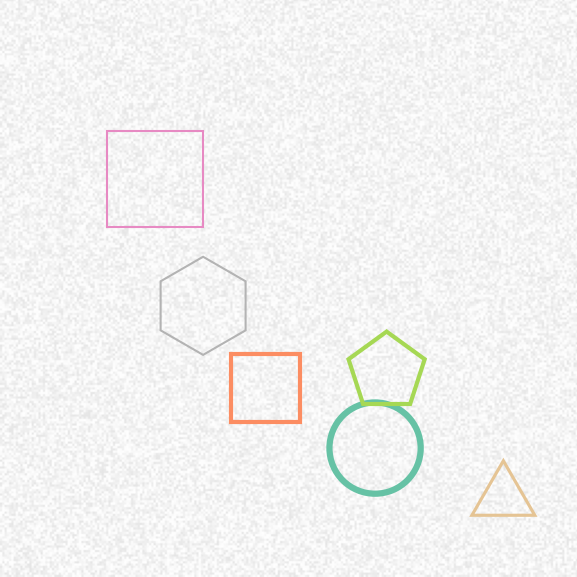[{"shape": "circle", "thickness": 3, "radius": 0.39, "center": [0.649, 0.223]}, {"shape": "square", "thickness": 2, "radius": 0.3, "center": [0.46, 0.327]}, {"shape": "square", "thickness": 1, "radius": 0.42, "center": [0.268, 0.689]}, {"shape": "pentagon", "thickness": 2, "radius": 0.35, "center": [0.669, 0.356]}, {"shape": "triangle", "thickness": 1.5, "radius": 0.31, "center": [0.872, 0.138]}, {"shape": "hexagon", "thickness": 1, "radius": 0.42, "center": [0.352, 0.47]}]